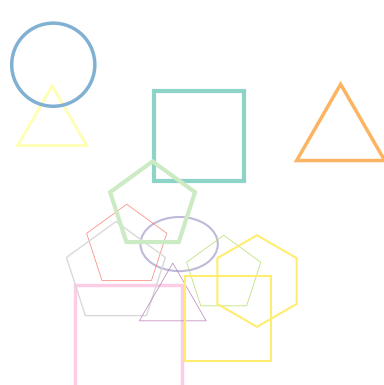[{"shape": "square", "thickness": 3, "radius": 0.58, "center": [0.517, 0.647]}, {"shape": "triangle", "thickness": 2, "radius": 0.52, "center": [0.136, 0.674]}, {"shape": "oval", "thickness": 1.5, "radius": 0.5, "center": [0.465, 0.366]}, {"shape": "pentagon", "thickness": 0.5, "radius": 0.55, "center": [0.329, 0.36]}, {"shape": "circle", "thickness": 2.5, "radius": 0.54, "center": [0.138, 0.832]}, {"shape": "triangle", "thickness": 2.5, "radius": 0.66, "center": [0.885, 0.649]}, {"shape": "pentagon", "thickness": 0.5, "radius": 0.51, "center": [0.581, 0.288]}, {"shape": "square", "thickness": 2.5, "radius": 0.7, "center": [0.333, 0.12]}, {"shape": "pentagon", "thickness": 1, "radius": 0.68, "center": [0.301, 0.289]}, {"shape": "triangle", "thickness": 0.5, "radius": 0.5, "center": [0.449, 0.217]}, {"shape": "pentagon", "thickness": 3, "radius": 0.58, "center": [0.396, 0.465]}, {"shape": "hexagon", "thickness": 1.5, "radius": 0.59, "center": [0.668, 0.27]}, {"shape": "square", "thickness": 1.5, "radius": 0.55, "center": [0.592, 0.172]}]